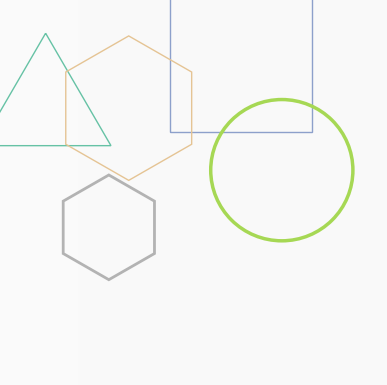[{"shape": "triangle", "thickness": 1, "radius": 0.97, "center": [0.118, 0.719]}, {"shape": "square", "thickness": 1, "radius": 0.92, "center": [0.623, 0.842]}, {"shape": "circle", "thickness": 2.5, "radius": 0.92, "center": [0.727, 0.558]}, {"shape": "hexagon", "thickness": 1, "radius": 0.94, "center": [0.332, 0.719]}, {"shape": "hexagon", "thickness": 2, "radius": 0.68, "center": [0.281, 0.41]}]